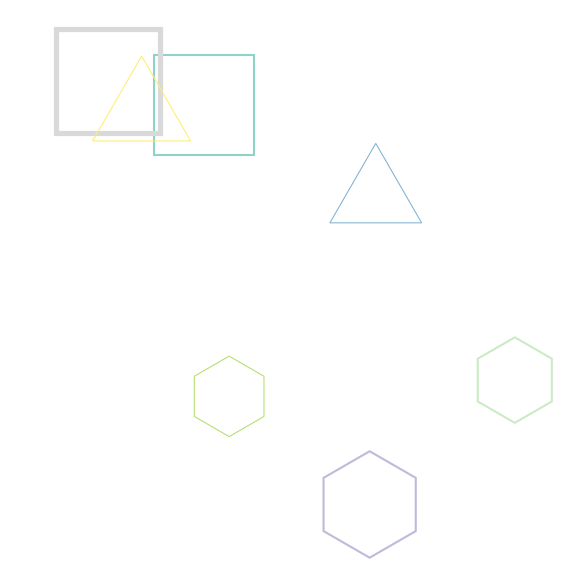[{"shape": "square", "thickness": 1, "radius": 0.43, "center": [0.353, 0.818]}, {"shape": "hexagon", "thickness": 1, "radius": 0.46, "center": [0.64, 0.126]}, {"shape": "triangle", "thickness": 0.5, "radius": 0.46, "center": [0.651, 0.659]}, {"shape": "hexagon", "thickness": 0.5, "radius": 0.35, "center": [0.397, 0.313]}, {"shape": "square", "thickness": 2.5, "radius": 0.45, "center": [0.187, 0.859]}, {"shape": "hexagon", "thickness": 1, "radius": 0.37, "center": [0.891, 0.341]}, {"shape": "triangle", "thickness": 0.5, "radius": 0.49, "center": [0.245, 0.804]}]